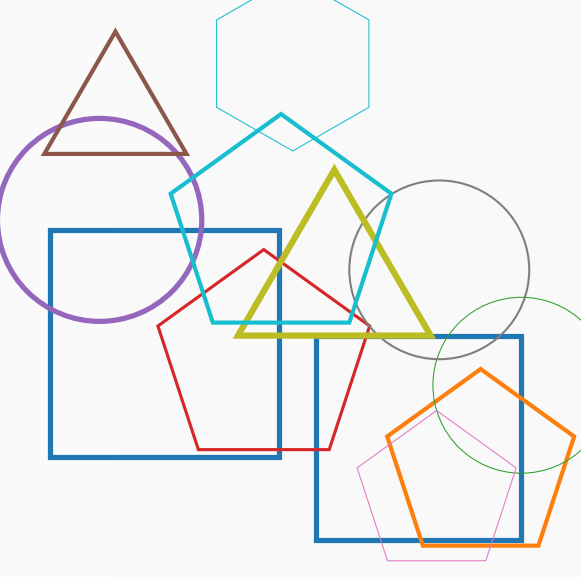[{"shape": "square", "thickness": 2.5, "radius": 0.98, "center": [0.284, 0.405]}, {"shape": "square", "thickness": 2.5, "radius": 0.88, "center": [0.72, 0.24]}, {"shape": "pentagon", "thickness": 2, "radius": 0.85, "center": [0.827, 0.191]}, {"shape": "circle", "thickness": 0.5, "radius": 0.76, "center": [0.897, 0.332]}, {"shape": "pentagon", "thickness": 1.5, "radius": 0.96, "center": [0.454, 0.375]}, {"shape": "circle", "thickness": 2.5, "radius": 0.88, "center": [0.171, 0.618]}, {"shape": "triangle", "thickness": 2, "radius": 0.71, "center": [0.199, 0.803]}, {"shape": "pentagon", "thickness": 0.5, "radius": 0.72, "center": [0.751, 0.144]}, {"shape": "circle", "thickness": 1, "radius": 0.77, "center": [0.756, 0.532]}, {"shape": "triangle", "thickness": 3, "radius": 0.96, "center": [0.575, 0.514]}, {"shape": "hexagon", "thickness": 0.5, "radius": 0.76, "center": [0.504, 0.889]}, {"shape": "pentagon", "thickness": 2, "radius": 1.0, "center": [0.484, 0.602]}]